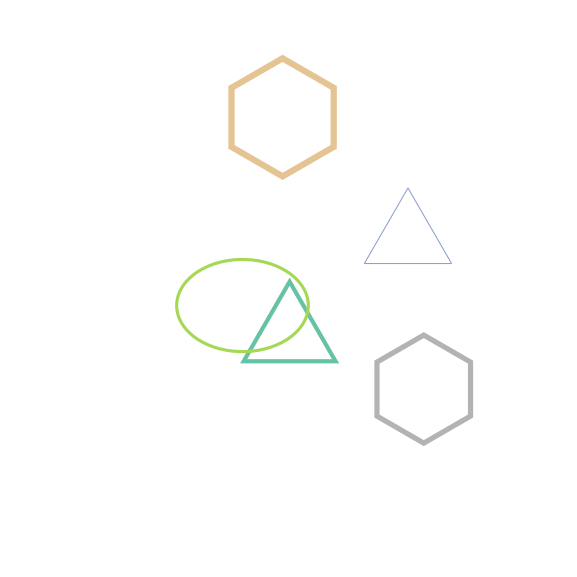[{"shape": "triangle", "thickness": 2, "radius": 0.46, "center": [0.502, 0.42]}, {"shape": "triangle", "thickness": 0.5, "radius": 0.44, "center": [0.706, 0.586]}, {"shape": "oval", "thickness": 1.5, "radius": 0.57, "center": [0.42, 0.47]}, {"shape": "hexagon", "thickness": 3, "radius": 0.51, "center": [0.489, 0.796]}, {"shape": "hexagon", "thickness": 2.5, "radius": 0.47, "center": [0.734, 0.325]}]